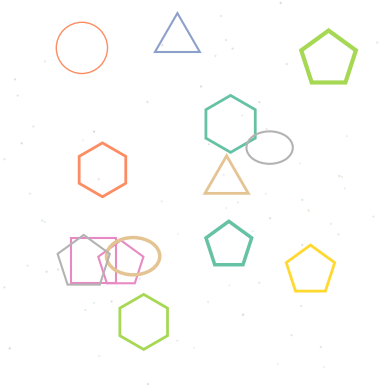[{"shape": "hexagon", "thickness": 2, "radius": 0.37, "center": [0.599, 0.678]}, {"shape": "pentagon", "thickness": 2.5, "radius": 0.31, "center": [0.594, 0.363]}, {"shape": "hexagon", "thickness": 2, "radius": 0.35, "center": [0.266, 0.559]}, {"shape": "circle", "thickness": 1, "radius": 0.33, "center": [0.213, 0.876]}, {"shape": "triangle", "thickness": 1.5, "radius": 0.34, "center": [0.461, 0.899]}, {"shape": "pentagon", "thickness": 1.5, "radius": 0.31, "center": [0.314, 0.314]}, {"shape": "square", "thickness": 1.5, "radius": 0.29, "center": [0.243, 0.323]}, {"shape": "pentagon", "thickness": 3, "radius": 0.37, "center": [0.853, 0.846]}, {"shape": "hexagon", "thickness": 2, "radius": 0.36, "center": [0.373, 0.164]}, {"shape": "pentagon", "thickness": 2, "radius": 0.33, "center": [0.806, 0.297]}, {"shape": "oval", "thickness": 2.5, "radius": 0.35, "center": [0.346, 0.335]}, {"shape": "triangle", "thickness": 2, "radius": 0.33, "center": [0.589, 0.53]}, {"shape": "oval", "thickness": 1.5, "radius": 0.3, "center": [0.7, 0.617]}, {"shape": "pentagon", "thickness": 1.5, "radius": 0.36, "center": [0.217, 0.318]}]